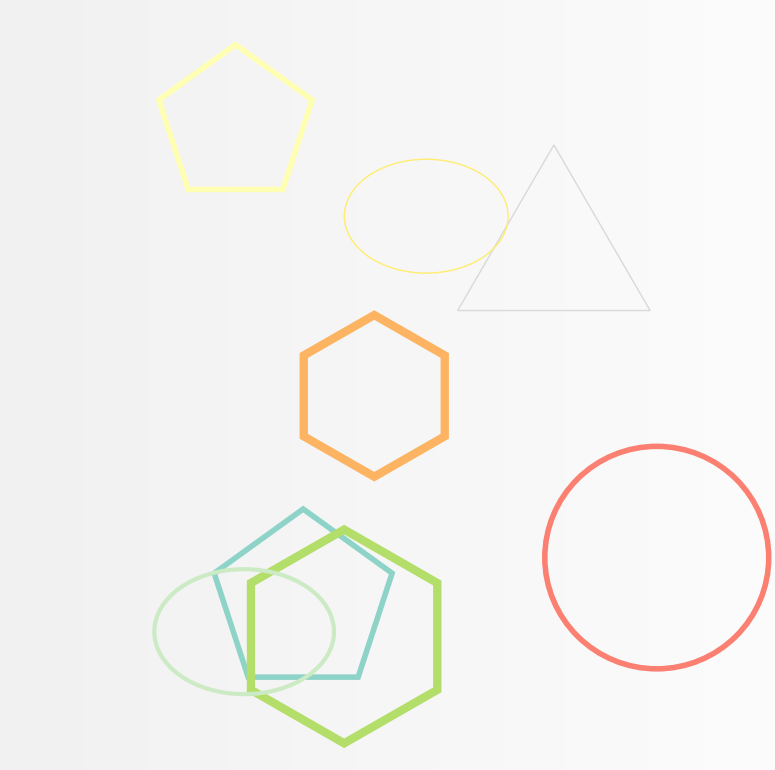[{"shape": "pentagon", "thickness": 2, "radius": 0.6, "center": [0.391, 0.218]}, {"shape": "pentagon", "thickness": 2, "radius": 0.52, "center": [0.304, 0.838]}, {"shape": "circle", "thickness": 2, "radius": 0.72, "center": [0.847, 0.276]}, {"shape": "hexagon", "thickness": 3, "radius": 0.53, "center": [0.483, 0.486]}, {"shape": "hexagon", "thickness": 3, "radius": 0.69, "center": [0.444, 0.173]}, {"shape": "triangle", "thickness": 0.5, "radius": 0.72, "center": [0.715, 0.668]}, {"shape": "oval", "thickness": 1.5, "radius": 0.58, "center": [0.315, 0.18]}, {"shape": "oval", "thickness": 0.5, "radius": 0.53, "center": [0.55, 0.719]}]